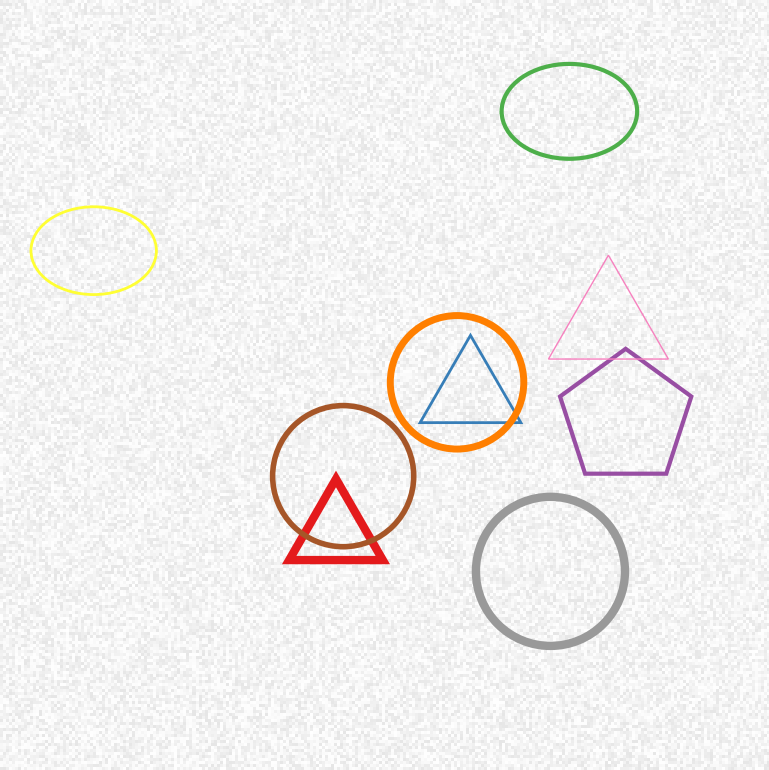[{"shape": "triangle", "thickness": 3, "radius": 0.35, "center": [0.436, 0.308]}, {"shape": "triangle", "thickness": 1, "radius": 0.38, "center": [0.611, 0.489]}, {"shape": "oval", "thickness": 1.5, "radius": 0.44, "center": [0.739, 0.855]}, {"shape": "pentagon", "thickness": 1.5, "radius": 0.45, "center": [0.813, 0.457]}, {"shape": "circle", "thickness": 2.5, "radius": 0.43, "center": [0.594, 0.503]}, {"shape": "oval", "thickness": 1, "radius": 0.41, "center": [0.122, 0.674]}, {"shape": "circle", "thickness": 2, "radius": 0.46, "center": [0.446, 0.382]}, {"shape": "triangle", "thickness": 0.5, "radius": 0.45, "center": [0.79, 0.579]}, {"shape": "circle", "thickness": 3, "radius": 0.48, "center": [0.715, 0.258]}]